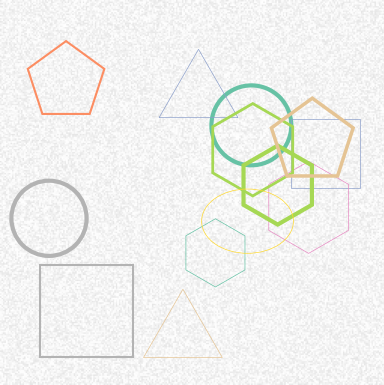[{"shape": "hexagon", "thickness": 0.5, "radius": 0.44, "center": [0.56, 0.343]}, {"shape": "circle", "thickness": 3, "radius": 0.52, "center": [0.653, 0.674]}, {"shape": "pentagon", "thickness": 1.5, "radius": 0.52, "center": [0.172, 0.789]}, {"shape": "triangle", "thickness": 0.5, "radius": 0.59, "center": [0.516, 0.754]}, {"shape": "square", "thickness": 0.5, "radius": 0.45, "center": [0.845, 0.6]}, {"shape": "hexagon", "thickness": 0.5, "radius": 0.6, "center": [0.802, 0.461]}, {"shape": "hexagon", "thickness": 2, "radius": 0.6, "center": [0.656, 0.611]}, {"shape": "hexagon", "thickness": 3, "radius": 0.51, "center": [0.721, 0.519]}, {"shape": "oval", "thickness": 0.5, "radius": 0.6, "center": [0.643, 0.426]}, {"shape": "triangle", "thickness": 0.5, "radius": 0.59, "center": [0.475, 0.13]}, {"shape": "pentagon", "thickness": 2.5, "radius": 0.56, "center": [0.811, 0.633]}, {"shape": "square", "thickness": 1.5, "radius": 0.6, "center": [0.225, 0.192]}, {"shape": "circle", "thickness": 3, "radius": 0.49, "center": [0.127, 0.433]}]